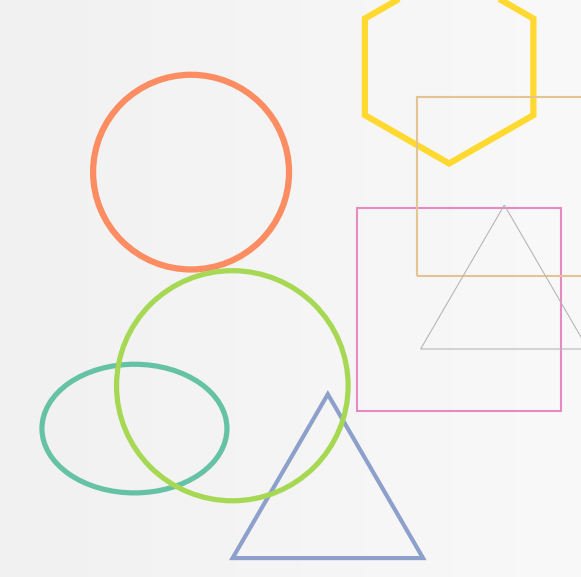[{"shape": "oval", "thickness": 2.5, "radius": 0.8, "center": [0.231, 0.257]}, {"shape": "circle", "thickness": 3, "radius": 0.84, "center": [0.329, 0.701]}, {"shape": "triangle", "thickness": 2, "radius": 0.95, "center": [0.564, 0.127]}, {"shape": "square", "thickness": 1, "radius": 0.88, "center": [0.79, 0.463]}, {"shape": "circle", "thickness": 2.5, "radius": 1.0, "center": [0.4, 0.331]}, {"shape": "hexagon", "thickness": 3, "radius": 0.84, "center": [0.773, 0.883]}, {"shape": "square", "thickness": 1, "radius": 0.77, "center": [0.872, 0.676]}, {"shape": "triangle", "thickness": 0.5, "radius": 0.83, "center": [0.868, 0.478]}]